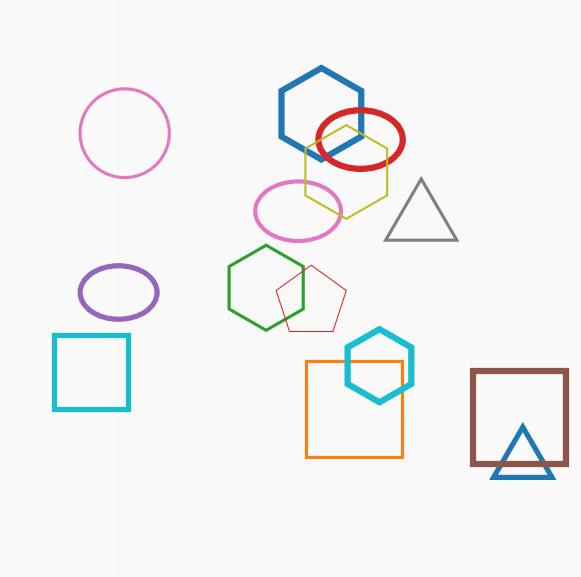[{"shape": "triangle", "thickness": 2.5, "radius": 0.29, "center": [0.899, 0.202]}, {"shape": "hexagon", "thickness": 3, "radius": 0.4, "center": [0.553, 0.802]}, {"shape": "square", "thickness": 1.5, "radius": 0.41, "center": [0.61, 0.291]}, {"shape": "hexagon", "thickness": 1.5, "radius": 0.37, "center": [0.458, 0.501]}, {"shape": "pentagon", "thickness": 0.5, "radius": 0.32, "center": [0.535, 0.476]}, {"shape": "oval", "thickness": 3, "radius": 0.36, "center": [0.62, 0.757]}, {"shape": "oval", "thickness": 2.5, "radius": 0.33, "center": [0.204, 0.493]}, {"shape": "square", "thickness": 3, "radius": 0.4, "center": [0.894, 0.276]}, {"shape": "oval", "thickness": 2, "radius": 0.37, "center": [0.513, 0.633]}, {"shape": "circle", "thickness": 1.5, "radius": 0.38, "center": [0.215, 0.768]}, {"shape": "triangle", "thickness": 1.5, "radius": 0.35, "center": [0.725, 0.619]}, {"shape": "hexagon", "thickness": 1, "radius": 0.41, "center": [0.596, 0.701]}, {"shape": "square", "thickness": 2.5, "radius": 0.32, "center": [0.157, 0.355]}, {"shape": "hexagon", "thickness": 3, "radius": 0.32, "center": [0.653, 0.366]}]